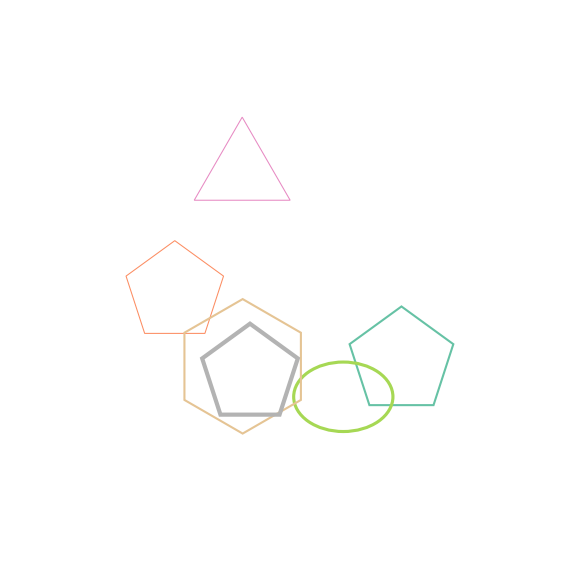[{"shape": "pentagon", "thickness": 1, "radius": 0.47, "center": [0.695, 0.374]}, {"shape": "pentagon", "thickness": 0.5, "radius": 0.44, "center": [0.303, 0.494]}, {"shape": "triangle", "thickness": 0.5, "radius": 0.48, "center": [0.419, 0.7]}, {"shape": "oval", "thickness": 1.5, "radius": 0.43, "center": [0.594, 0.312]}, {"shape": "hexagon", "thickness": 1, "radius": 0.58, "center": [0.42, 0.365]}, {"shape": "pentagon", "thickness": 2, "radius": 0.44, "center": [0.433, 0.352]}]